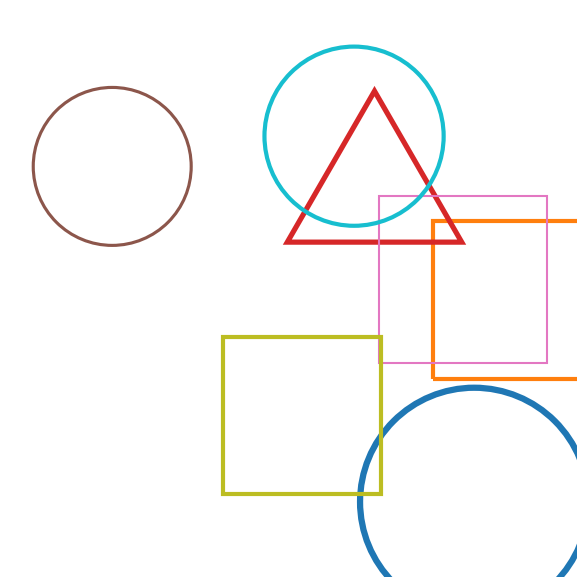[{"shape": "circle", "thickness": 3, "radius": 0.99, "center": [0.821, 0.13]}, {"shape": "square", "thickness": 2, "radius": 0.69, "center": [0.887, 0.479]}, {"shape": "triangle", "thickness": 2.5, "radius": 0.87, "center": [0.649, 0.667]}, {"shape": "circle", "thickness": 1.5, "radius": 0.68, "center": [0.194, 0.711]}, {"shape": "square", "thickness": 1, "radius": 0.72, "center": [0.802, 0.515]}, {"shape": "square", "thickness": 2, "radius": 0.68, "center": [0.523, 0.279]}, {"shape": "circle", "thickness": 2, "radius": 0.78, "center": [0.613, 0.763]}]